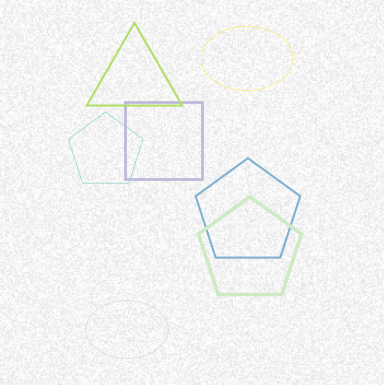[{"shape": "pentagon", "thickness": 0.5, "radius": 0.51, "center": [0.275, 0.607]}, {"shape": "square", "thickness": 2, "radius": 0.5, "center": [0.425, 0.636]}, {"shape": "pentagon", "thickness": 1.5, "radius": 0.71, "center": [0.644, 0.446]}, {"shape": "triangle", "thickness": 1.5, "radius": 0.72, "center": [0.349, 0.797]}, {"shape": "oval", "thickness": 0.5, "radius": 0.54, "center": [0.33, 0.144]}, {"shape": "pentagon", "thickness": 2.5, "radius": 0.7, "center": [0.649, 0.349]}, {"shape": "oval", "thickness": 0.5, "radius": 0.6, "center": [0.642, 0.848]}]